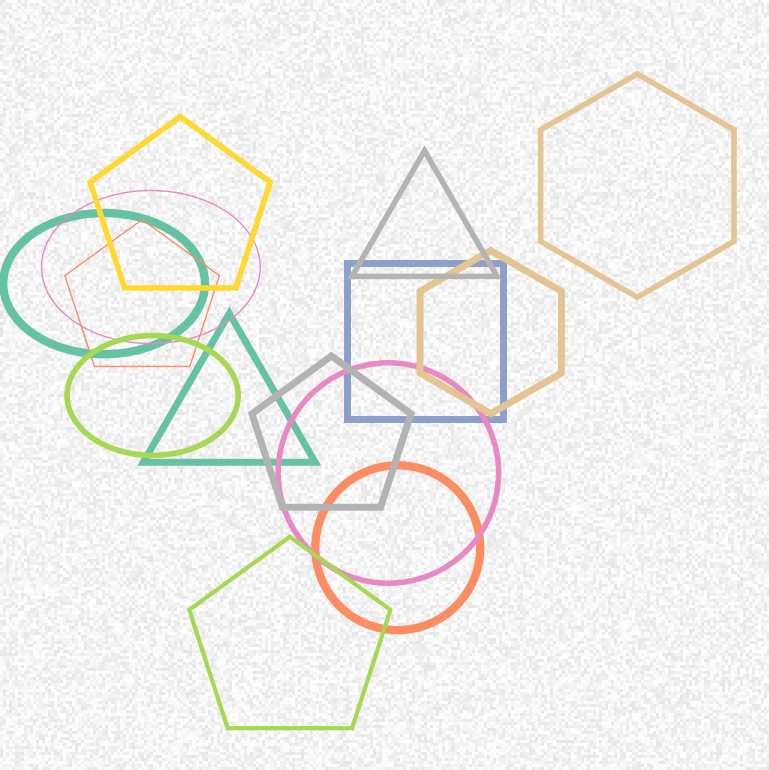[{"shape": "triangle", "thickness": 2.5, "radius": 0.64, "center": [0.298, 0.464]}, {"shape": "oval", "thickness": 3, "radius": 0.66, "center": [0.135, 0.632]}, {"shape": "pentagon", "thickness": 0.5, "radius": 0.53, "center": [0.185, 0.609]}, {"shape": "circle", "thickness": 3, "radius": 0.54, "center": [0.517, 0.289]}, {"shape": "square", "thickness": 2.5, "radius": 0.5, "center": [0.552, 0.557]}, {"shape": "oval", "thickness": 0.5, "radius": 0.71, "center": [0.196, 0.653]}, {"shape": "circle", "thickness": 2, "radius": 0.72, "center": [0.504, 0.386]}, {"shape": "pentagon", "thickness": 1.5, "radius": 0.69, "center": [0.376, 0.165]}, {"shape": "oval", "thickness": 2, "radius": 0.56, "center": [0.198, 0.486]}, {"shape": "pentagon", "thickness": 2, "radius": 0.61, "center": [0.234, 0.725]}, {"shape": "hexagon", "thickness": 2.5, "radius": 0.53, "center": [0.637, 0.569]}, {"shape": "hexagon", "thickness": 2, "radius": 0.72, "center": [0.828, 0.759]}, {"shape": "triangle", "thickness": 2, "radius": 0.54, "center": [0.551, 0.695]}, {"shape": "pentagon", "thickness": 2.5, "radius": 0.54, "center": [0.43, 0.429]}]